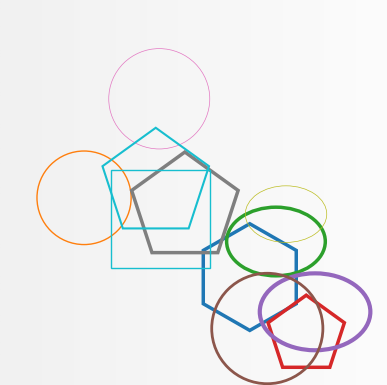[{"shape": "hexagon", "thickness": 2.5, "radius": 0.69, "center": [0.645, 0.28]}, {"shape": "circle", "thickness": 1, "radius": 0.61, "center": [0.217, 0.486]}, {"shape": "oval", "thickness": 2.5, "radius": 0.64, "center": [0.712, 0.373]}, {"shape": "pentagon", "thickness": 2.5, "radius": 0.52, "center": [0.79, 0.13]}, {"shape": "oval", "thickness": 3, "radius": 0.71, "center": [0.813, 0.19]}, {"shape": "circle", "thickness": 2, "radius": 0.72, "center": [0.69, 0.147]}, {"shape": "circle", "thickness": 0.5, "radius": 0.65, "center": [0.411, 0.743]}, {"shape": "pentagon", "thickness": 2.5, "radius": 0.72, "center": [0.477, 0.461]}, {"shape": "oval", "thickness": 0.5, "radius": 0.53, "center": [0.738, 0.444]}, {"shape": "pentagon", "thickness": 1.5, "radius": 0.72, "center": [0.402, 0.524]}, {"shape": "square", "thickness": 1, "radius": 0.64, "center": [0.415, 0.431]}]